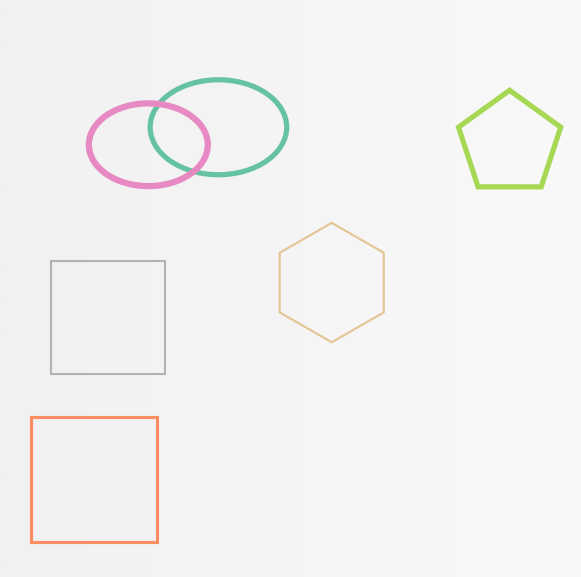[{"shape": "oval", "thickness": 2.5, "radius": 0.59, "center": [0.376, 0.779]}, {"shape": "square", "thickness": 1.5, "radius": 0.54, "center": [0.162, 0.169]}, {"shape": "oval", "thickness": 3, "radius": 0.51, "center": [0.255, 0.749]}, {"shape": "pentagon", "thickness": 2.5, "radius": 0.46, "center": [0.877, 0.75]}, {"shape": "hexagon", "thickness": 1, "radius": 0.52, "center": [0.571, 0.51]}, {"shape": "square", "thickness": 1, "radius": 0.49, "center": [0.186, 0.449]}]